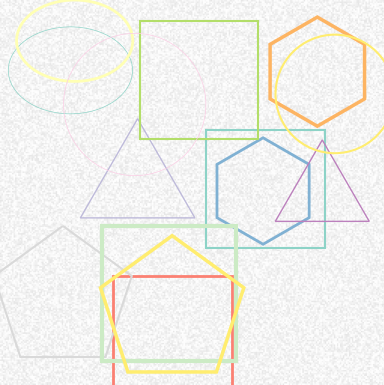[{"shape": "square", "thickness": 1.5, "radius": 0.77, "center": [0.689, 0.51]}, {"shape": "oval", "thickness": 0.5, "radius": 0.81, "center": [0.183, 0.817]}, {"shape": "oval", "thickness": 2, "radius": 0.75, "center": [0.194, 0.894]}, {"shape": "triangle", "thickness": 1, "radius": 0.86, "center": [0.357, 0.52]}, {"shape": "square", "thickness": 2, "radius": 0.77, "center": [0.449, 0.128]}, {"shape": "hexagon", "thickness": 2, "radius": 0.69, "center": [0.683, 0.504]}, {"shape": "hexagon", "thickness": 2.5, "radius": 0.71, "center": [0.824, 0.814]}, {"shape": "square", "thickness": 1.5, "radius": 0.77, "center": [0.517, 0.792]}, {"shape": "circle", "thickness": 0.5, "radius": 0.92, "center": [0.35, 0.729]}, {"shape": "pentagon", "thickness": 1.5, "radius": 0.94, "center": [0.163, 0.225]}, {"shape": "triangle", "thickness": 1, "radius": 0.7, "center": [0.837, 0.495]}, {"shape": "square", "thickness": 3, "radius": 0.87, "center": [0.439, 0.238]}, {"shape": "pentagon", "thickness": 2.5, "radius": 0.98, "center": [0.447, 0.192]}, {"shape": "circle", "thickness": 1.5, "radius": 0.77, "center": [0.87, 0.756]}]